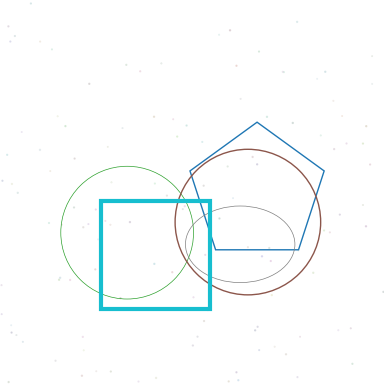[{"shape": "pentagon", "thickness": 1, "radius": 0.92, "center": [0.668, 0.499]}, {"shape": "circle", "thickness": 0.5, "radius": 0.86, "center": [0.33, 0.396]}, {"shape": "circle", "thickness": 1, "radius": 0.95, "center": [0.644, 0.423]}, {"shape": "oval", "thickness": 0.5, "radius": 0.71, "center": [0.624, 0.365]}, {"shape": "square", "thickness": 3, "radius": 0.71, "center": [0.403, 0.337]}]